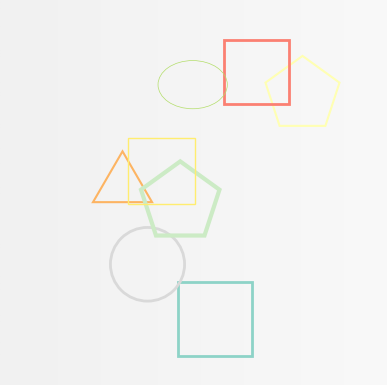[{"shape": "square", "thickness": 2, "radius": 0.48, "center": [0.554, 0.172]}, {"shape": "pentagon", "thickness": 1.5, "radius": 0.5, "center": [0.781, 0.754]}, {"shape": "square", "thickness": 2, "radius": 0.42, "center": [0.662, 0.812]}, {"shape": "triangle", "thickness": 1.5, "radius": 0.44, "center": [0.316, 0.519]}, {"shape": "oval", "thickness": 0.5, "radius": 0.45, "center": [0.497, 0.78]}, {"shape": "circle", "thickness": 2, "radius": 0.48, "center": [0.381, 0.314]}, {"shape": "pentagon", "thickness": 3, "radius": 0.53, "center": [0.465, 0.474]}, {"shape": "square", "thickness": 1, "radius": 0.43, "center": [0.417, 0.556]}]